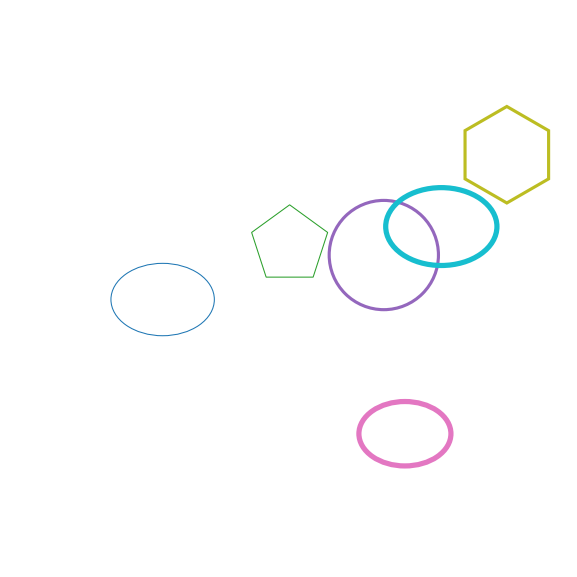[{"shape": "oval", "thickness": 0.5, "radius": 0.45, "center": [0.282, 0.48]}, {"shape": "pentagon", "thickness": 0.5, "radius": 0.35, "center": [0.502, 0.575]}, {"shape": "circle", "thickness": 1.5, "radius": 0.47, "center": [0.665, 0.558]}, {"shape": "oval", "thickness": 2.5, "radius": 0.4, "center": [0.701, 0.248]}, {"shape": "hexagon", "thickness": 1.5, "radius": 0.42, "center": [0.878, 0.731]}, {"shape": "oval", "thickness": 2.5, "radius": 0.48, "center": [0.764, 0.607]}]